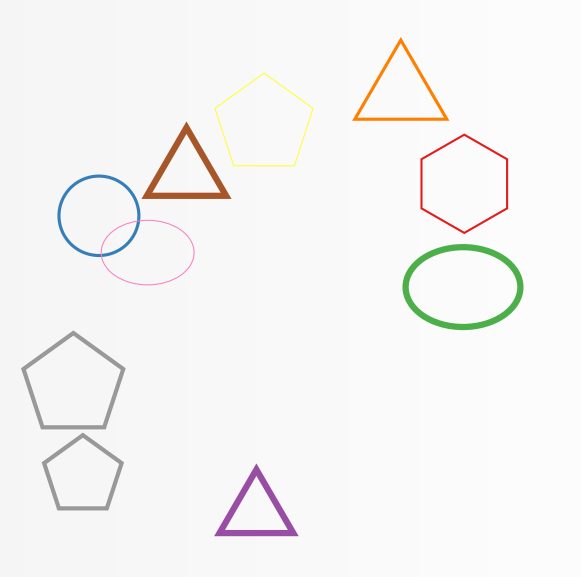[{"shape": "hexagon", "thickness": 1, "radius": 0.43, "center": [0.799, 0.681]}, {"shape": "circle", "thickness": 1.5, "radius": 0.34, "center": [0.17, 0.625]}, {"shape": "oval", "thickness": 3, "radius": 0.49, "center": [0.797, 0.502]}, {"shape": "triangle", "thickness": 3, "radius": 0.37, "center": [0.441, 0.113]}, {"shape": "triangle", "thickness": 1.5, "radius": 0.46, "center": [0.69, 0.838]}, {"shape": "pentagon", "thickness": 0.5, "radius": 0.44, "center": [0.454, 0.784]}, {"shape": "triangle", "thickness": 3, "radius": 0.39, "center": [0.321, 0.699]}, {"shape": "oval", "thickness": 0.5, "radius": 0.4, "center": [0.254, 0.562]}, {"shape": "pentagon", "thickness": 2, "radius": 0.35, "center": [0.143, 0.176]}, {"shape": "pentagon", "thickness": 2, "radius": 0.45, "center": [0.126, 0.332]}]